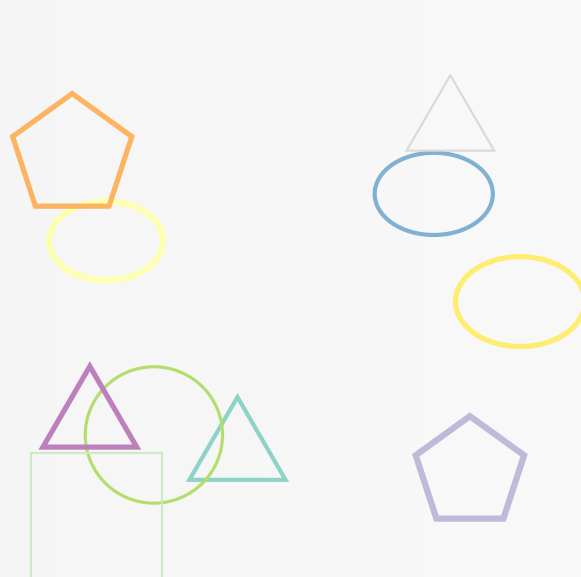[{"shape": "triangle", "thickness": 2, "radius": 0.48, "center": [0.409, 0.216]}, {"shape": "oval", "thickness": 3, "radius": 0.49, "center": [0.183, 0.582]}, {"shape": "pentagon", "thickness": 3, "radius": 0.49, "center": [0.808, 0.18]}, {"shape": "oval", "thickness": 2, "radius": 0.51, "center": [0.746, 0.663]}, {"shape": "pentagon", "thickness": 2.5, "radius": 0.54, "center": [0.124, 0.729]}, {"shape": "circle", "thickness": 1.5, "radius": 0.59, "center": [0.265, 0.246]}, {"shape": "triangle", "thickness": 1, "radius": 0.44, "center": [0.775, 0.782]}, {"shape": "triangle", "thickness": 2.5, "radius": 0.47, "center": [0.155, 0.272]}, {"shape": "square", "thickness": 1, "radius": 0.56, "center": [0.166, 0.103]}, {"shape": "oval", "thickness": 2.5, "radius": 0.56, "center": [0.895, 0.477]}]